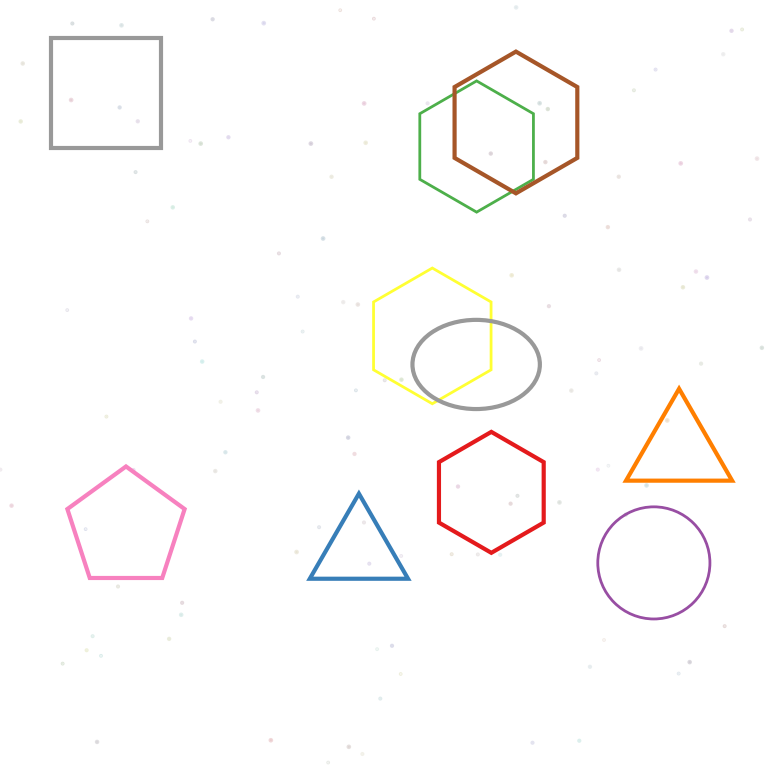[{"shape": "hexagon", "thickness": 1.5, "radius": 0.39, "center": [0.638, 0.361]}, {"shape": "triangle", "thickness": 1.5, "radius": 0.37, "center": [0.466, 0.285]}, {"shape": "hexagon", "thickness": 1, "radius": 0.43, "center": [0.619, 0.81]}, {"shape": "circle", "thickness": 1, "radius": 0.36, "center": [0.849, 0.269]}, {"shape": "triangle", "thickness": 1.5, "radius": 0.4, "center": [0.882, 0.416]}, {"shape": "hexagon", "thickness": 1, "radius": 0.44, "center": [0.561, 0.564]}, {"shape": "hexagon", "thickness": 1.5, "radius": 0.46, "center": [0.67, 0.841]}, {"shape": "pentagon", "thickness": 1.5, "radius": 0.4, "center": [0.164, 0.314]}, {"shape": "oval", "thickness": 1.5, "radius": 0.41, "center": [0.618, 0.527]}, {"shape": "square", "thickness": 1.5, "radius": 0.36, "center": [0.138, 0.879]}]